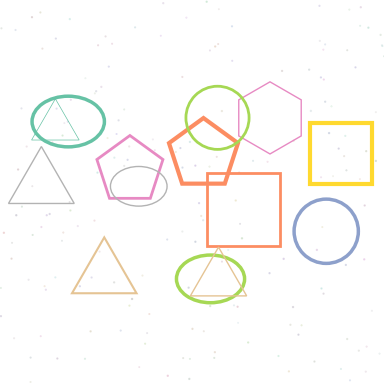[{"shape": "triangle", "thickness": 0.5, "radius": 0.36, "center": [0.144, 0.672]}, {"shape": "oval", "thickness": 2.5, "radius": 0.47, "center": [0.177, 0.684]}, {"shape": "pentagon", "thickness": 3, "radius": 0.47, "center": [0.529, 0.599]}, {"shape": "square", "thickness": 2, "radius": 0.48, "center": [0.632, 0.455]}, {"shape": "circle", "thickness": 2.5, "radius": 0.42, "center": [0.847, 0.399]}, {"shape": "pentagon", "thickness": 2, "radius": 0.45, "center": [0.337, 0.558]}, {"shape": "hexagon", "thickness": 1, "radius": 0.47, "center": [0.701, 0.694]}, {"shape": "oval", "thickness": 2.5, "radius": 0.44, "center": [0.547, 0.276]}, {"shape": "circle", "thickness": 2, "radius": 0.41, "center": [0.565, 0.694]}, {"shape": "square", "thickness": 3, "radius": 0.4, "center": [0.886, 0.601]}, {"shape": "triangle", "thickness": 1.5, "radius": 0.48, "center": [0.271, 0.287]}, {"shape": "triangle", "thickness": 1, "radius": 0.42, "center": [0.568, 0.274]}, {"shape": "oval", "thickness": 1, "radius": 0.37, "center": [0.36, 0.516]}, {"shape": "triangle", "thickness": 1, "radius": 0.49, "center": [0.107, 0.521]}]